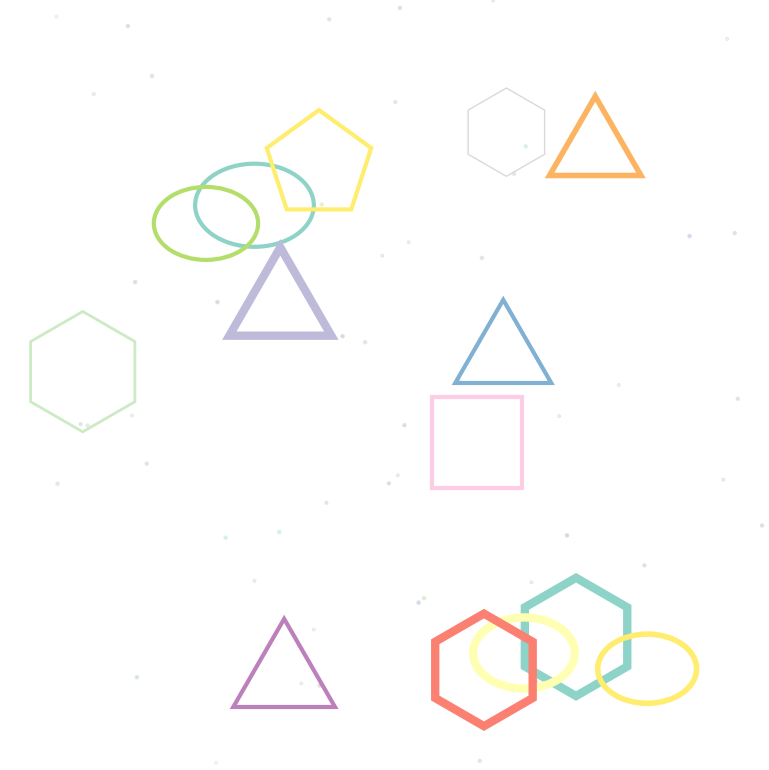[{"shape": "hexagon", "thickness": 3, "radius": 0.38, "center": [0.748, 0.173]}, {"shape": "oval", "thickness": 1.5, "radius": 0.39, "center": [0.331, 0.733]}, {"shape": "oval", "thickness": 3, "radius": 0.33, "center": [0.68, 0.152]}, {"shape": "triangle", "thickness": 3, "radius": 0.38, "center": [0.364, 0.602]}, {"shape": "hexagon", "thickness": 3, "radius": 0.37, "center": [0.629, 0.13]}, {"shape": "triangle", "thickness": 1.5, "radius": 0.36, "center": [0.654, 0.539]}, {"shape": "triangle", "thickness": 2, "radius": 0.34, "center": [0.773, 0.806]}, {"shape": "oval", "thickness": 1.5, "radius": 0.34, "center": [0.267, 0.71]}, {"shape": "square", "thickness": 1.5, "radius": 0.29, "center": [0.619, 0.425]}, {"shape": "hexagon", "thickness": 0.5, "radius": 0.29, "center": [0.658, 0.828]}, {"shape": "triangle", "thickness": 1.5, "radius": 0.38, "center": [0.369, 0.12]}, {"shape": "hexagon", "thickness": 1, "radius": 0.39, "center": [0.107, 0.517]}, {"shape": "oval", "thickness": 2, "radius": 0.32, "center": [0.84, 0.132]}, {"shape": "pentagon", "thickness": 1.5, "radius": 0.36, "center": [0.414, 0.786]}]